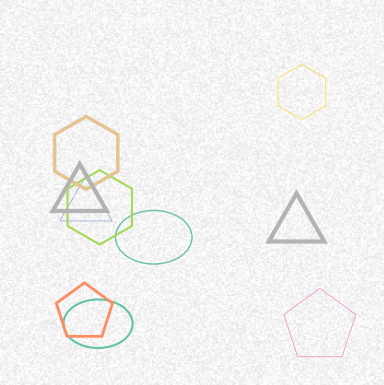[{"shape": "oval", "thickness": 1, "radius": 0.5, "center": [0.399, 0.384]}, {"shape": "oval", "thickness": 1.5, "radius": 0.45, "center": [0.255, 0.159]}, {"shape": "pentagon", "thickness": 2, "radius": 0.38, "center": [0.219, 0.189]}, {"shape": "triangle", "thickness": 0.5, "radius": 0.39, "center": [0.223, 0.465]}, {"shape": "pentagon", "thickness": 0.5, "radius": 0.49, "center": [0.831, 0.153]}, {"shape": "hexagon", "thickness": 1.5, "radius": 0.48, "center": [0.259, 0.462]}, {"shape": "hexagon", "thickness": 0.5, "radius": 0.36, "center": [0.784, 0.761]}, {"shape": "hexagon", "thickness": 2.5, "radius": 0.47, "center": [0.224, 0.603]}, {"shape": "triangle", "thickness": 3, "radius": 0.41, "center": [0.207, 0.493]}, {"shape": "triangle", "thickness": 3, "radius": 0.42, "center": [0.77, 0.414]}]